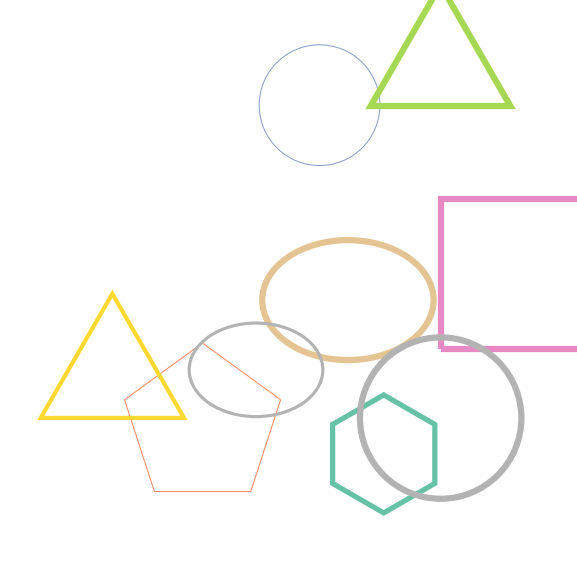[{"shape": "hexagon", "thickness": 2.5, "radius": 0.51, "center": [0.664, 0.213]}, {"shape": "pentagon", "thickness": 0.5, "radius": 0.71, "center": [0.351, 0.263]}, {"shape": "circle", "thickness": 0.5, "radius": 0.52, "center": [0.553, 0.817]}, {"shape": "square", "thickness": 3, "radius": 0.65, "center": [0.893, 0.525]}, {"shape": "triangle", "thickness": 3, "radius": 0.7, "center": [0.763, 0.885]}, {"shape": "triangle", "thickness": 2, "radius": 0.72, "center": [0.195, 0.347]}, {"shape": "oval", "thickness": 3, "radius": 0.74, "center": [0.602, 0.479]}, {"shape": "oval", "thickness": 1.5, "radius": 0.58, "center": [0.443, 0.359]}, {"shape": "circle", "thickness": 3, "radius": 0.7, "center": [0.763, 0.275]}]